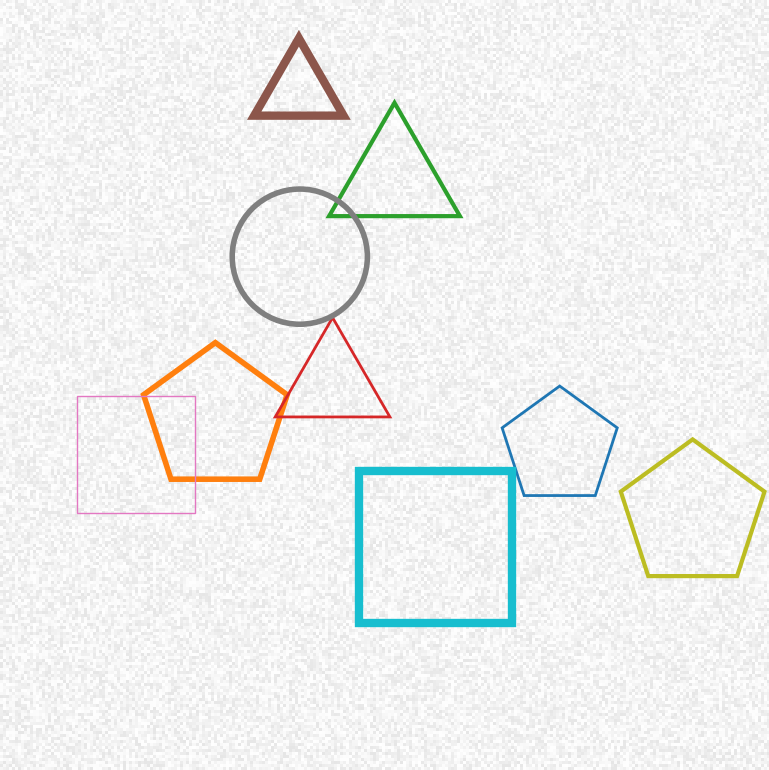[{"shape": "pentagon", "thickness": 1, "radius": 0.39, "center": [0.727, 0.42]}, {"shape": "pentagon", "thickness": 2, "radius": 0.49, "center": [0.28, 0.457]}, {"shape": "triangle", "thickness": 1.5, "radius": 0.49, "center": [0.512, 0.768]}, {"shape": "triangle", "thickness": 1, "radius": 0.43, "center": [0.432, 0.502]}, {"shape": "triangle", "thickness": 3, "radius": 0.33, "center": [0.388, 0.883]}, {"shape": "square", "thickness": 0.5, "radius": 0.38, "center": [0.177, 0.41]}, {"shape": "circle", "thickness": 2, "radius": 0.44, "center": [0.389, 0.667]}, {"shape": "pentagon", "thickness": 1.5, "radius": 0.49, "center": [0.9, 0.331]}, {"shape": "square", "thickness": 3, "radius": 0.49, "center": [0.566, 0.29]}]